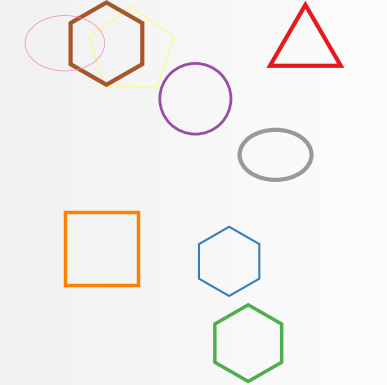[{"shape": "triangle", "thickness": 3, "radius": 0.53, "center": [0.788, 0.882]}, {"shape": "hexagon", "thickness": 1.5, "radius": 0.45, "center": [0.591, 0.321]}, {"shape": "hexagon", "thickness": 2.5, "radius": 0.5, "center": [0.641, 0.109]}, {"shape": "circle", "thickness": 2, "radius": 0.46, "center": [0.504, 0.743]}, {"shape": "square", "thickness": 2.5, "radius": 0.48, "center": [0.262, 0.354]}, {"shape": "pentagon", "thickness": 0.5, "radius": 0.58, "center": [0.338, 0.867]}, {"shape": "hexagon", "thickness": 3, "radius": 0.53, "center": [0.275, 0.887]}, {"shape": "oval", "thickness": 0.5, "radius": 0.51, "center": [0.167, 0.888]}, {"shape": "oval", "thickness": 3, "radius": 0.46, "center": [0.711, 0.598]}]